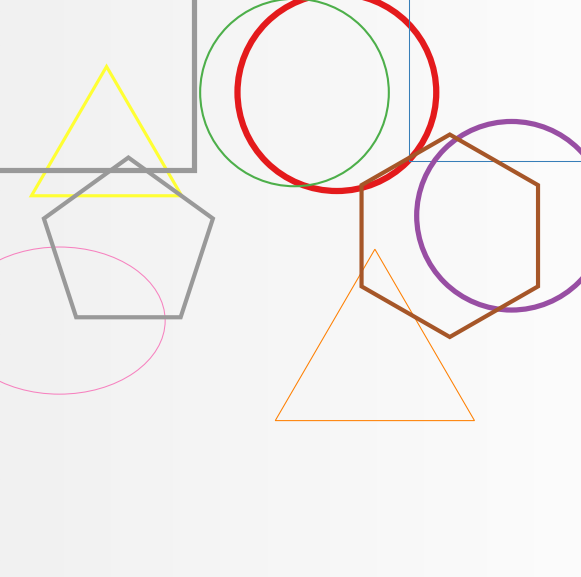[{"shape": "circle", "thickness": 3, "radius": 0.85, "center": [0.58, 0.839]}, {"shape": "square", "thickness": 0.5, "radius": 0.75, "center": [0.853, 0.87]}, {"shape": "circle", "thickness": 1, "radius": 0.81, "center": [0.507, 0.839]}, {"shape": "circle", "thickness": 2.5, "radius": 0.82, "center": [0.88, 0.626]}, {"shape": "triangle", "thickness": 0.5, "radius": 0.99, "center": [0.645, 0.37]}, {"shape": "triangle", "thickness": 1.5, "radius": 0.75, "center": [0.183, 0.735]}, {"shape": "hexagon", "thickness": 2, "radius": 0.88, "center": [0.774, 0.591]}, {"shape": "oval", "thickness": 0.5, "radius": 0.91, "center": [0.102, 0.444]}, {"shape": "square", "thickness": 2.5, "radius": 0.84, "center": [0.164, 0.873]}, {"shape": "pentagon", "thickness": 2, "radius": 0.76, "center": [0.221, 0.573]}]